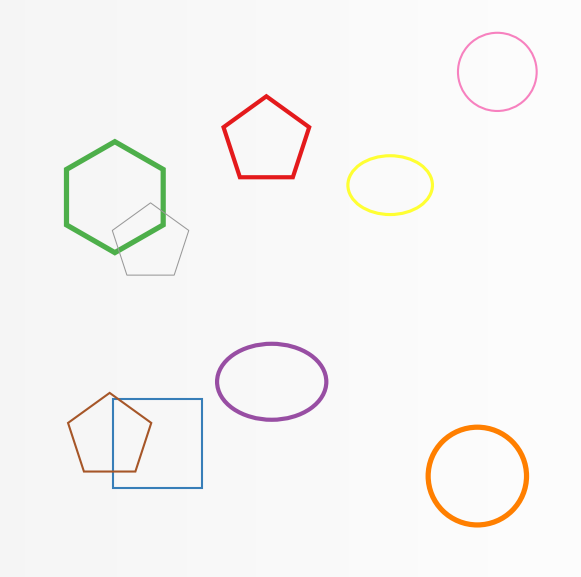[{"shape": "pentagon", "thickness": 2, "radius": 0.39, "center": [0.458, 0.755]}, {"shape": "square", "thickness": 1, "radius": 0.38, "center": [0.27, 0.231]}, {"shape": "hexagon", "thickness": 2.5, "radius": 0.48, "center": [0.198, 0.658]}, {"shape": "oval", "thickness": 2, "radius": 0.47, "center": [0.467, 0.338]}, {"shape": "circle", "thickness": 2.5, "radius": 0.42, "center": [0.821, 0.175]}, {"shape": "oval", "thickness": 1.5, "radius": 0.36, "center": [0.671, 0.679]}, {"shape": "pentagon", "thickness": 1, "radius": 0.38, "center": [0.189, 0.244]}, {"shape": "circle", "thickness": 1, "radius": 0.34, "center": [0.856, 0.875]}, {"shape": "pentagon", "thickness": 0.5, "radius": 0.35, "center": [0.259, 0.579]}]